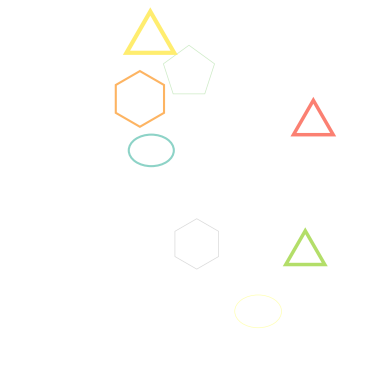[{"shape": "oval", "thickness": 1.5, "radius": 0.29, "center": [0.393, 0.609]}, {"shape": "oval", "thickness": 0.5, "radius": 0.3, "center": [0.67, 0.191]}, {"shape": "triangle", "thickness": 2.5, "radius": 0.3, "center": [0.814, 0.68]}, {"shape": "hexagon", "thickness": 1.5, "radius": 0.36, "center": [0.363, 0.743]}, {"shape": "triangle", "thickness": 2.5, "radius": 0.29, "center": [0.793, 0.342]}, {"shape": "hexagon", "thickness": 0.5, "radius": 0.33, "center": [0.511, 0.366]}, {"shape": "pentagon", "thickness": 0.5, "radius": 0.35, "center": [0.491, 0.813]}, {"shape": "triangle", "thickness": 3, "radius": 0.36, "center": [0.39, 0.899]}]